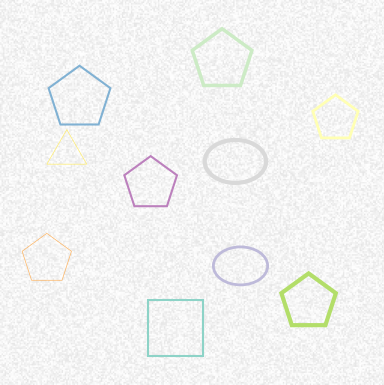[{"shape": "square", "thickness": 1.5, "radius": 0.36, "center": [0.456, 0.148]}, {"shape": "pentagon", "thickness": 2, "radius": 0.31, "center": [0.871, 0.692]}, {"shape": "oval", "thickness": 2, "radius": 0.35, "center": [0.625, 0.309]}, {"shape": "pentagon", "thickness": 1.5, "radius": 0.42, "center": [0.207, 0.745]}, {"shape": "pentagon", "thickness": 0.5, "radius": 0.34, "center": [0.122, 0.327]}, {"shape": "pentagon", "thickness": 3, "radius": 0.37, "center": [0.802, 0.216]}, {"shape": "oval", "thickness": 3, "radius": 0.4, "center": [0.611, 0.581]}, {"shape": "pentagon", "thickness": 1.5, "radius": 0.36, "center": [0.391, 0.523]}, {"shape": "pentagon", "thickness": 2.5, "radius": 0.41, "center": [0.577, 0.844]}, {"shape": "triangle", "thickness": 0.5, "radius": 0.3, "center": [0.174, 0.603]}]